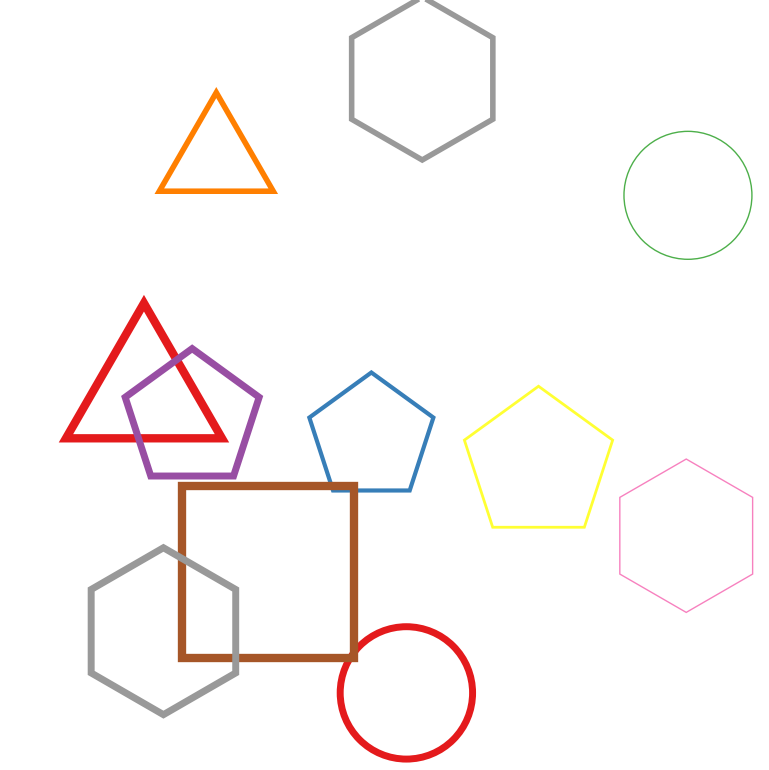[{"shape": "circle", "thickness": 2.5, "radius": 0.43, "center": [0.528, 0.1]}, {"shape": "triangle", "thickness": 3, "radius": 0.58, "center": [0.187, 0.489]}, {"shape": "pentagon", "thickness": 1.5, "radius": 0.42, "center": [0.482, 0.432]}, {"shape": "circle", "thickness": 0.5, "radius": 0.42, "center": [0.893, 0.746]}, {"shape": "pentagon", "thickness": 2.5, "radius": 0.46, "center": [0.25, 0.456]}, {"shape": "triangle", "thickness": 2, "radius": 0.43, "center": [0.281, 0.794]}, {"shape": "pentagon", "thickness": 1, "radius": 0.51, "center": [0.699, 0.397]}, {"shape": "square", "thickness": 3, "radius": 0.56, "center": [0.348, 0.257]}, {"shape": "hexagon", "thickness": 0.5, "radius": 0.5, "center": [0.891, 0.304]}, {"shape": "hexagon", "thickness": 2, "radius": 0.53, "center": [0.548, 0.898]}, {"shape": "hexagon", "thickness": 2.5, "radius": 0.54, "center": [0.212, 0.18]}]